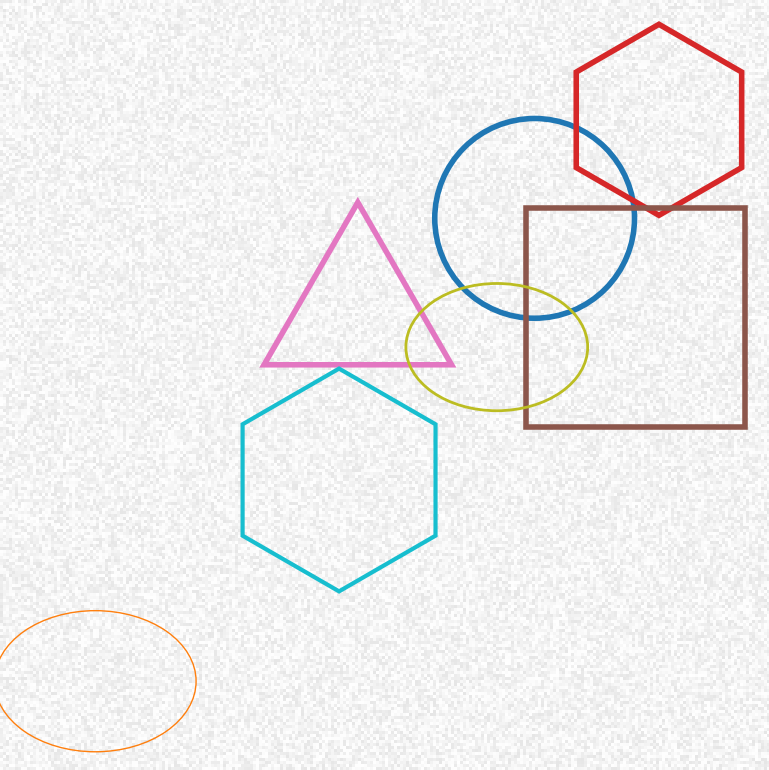[{"shape": "circle", "thickness": 2, "radius": 0.65, "center": [0.694, 0.716]}, {"shape": "oval", "thickness": 0.5, "radius": 0.65, "center": [0.124, 0.115]}, {"shape": "hexagon", "thickness": 2, "radius": 0.62, "center": [0.856, 0.844]}, {"shape": "square", "thickness": 2, "radius": 0.71, "center": [0.825, 0.588]}, {"shape": "triangle", "thickness": 2, "radius": 0.7, "center": [0.465, 0.597]}, {"shape": "oval", "thickness": 1, "radius": 0.59, "center": [0.645, 0.549]}, {"shape": "hexagon", "thickness": 1.5, "radius": 0.72, "center": [0.44, 0.377]}]